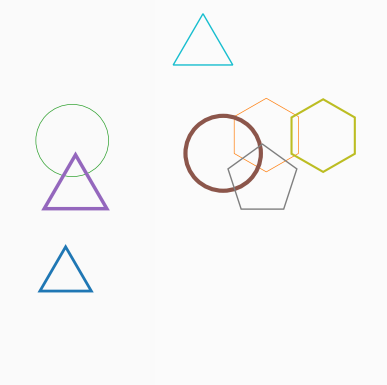[{"shape": "triangle", "thickness": 2, "radius": 0.38, "center": [0.169, 0.282]}, {"shape": "hexagon", "thickness": 0.5, "radius": 0.48, "center": [0.687, 0.649]}, {"shape": "circle", "thickness": 0.5, "radius": 0.47, "center": [0.186, 0.635]}, {"shape": "triangle", "thickness": 2.5, "radius": 0.47, "center": [0.195, 0.505]}, {"shape": "circle", "thickness": 3, "radius": 0.49, "center": [0.576, 0.602]}, {"shape": "pentagon", "thickness": 1, "radius": 0.47, "center": [0.677, 0.532]}, {"shape": "hexagon", "thickness": 1.5, "radius": 0.47, "center": [0.834, 0.648]}, {"shape": "triangle", "thickness": 1, "radius": 0.44, "center": [0.524, 0.876]}]